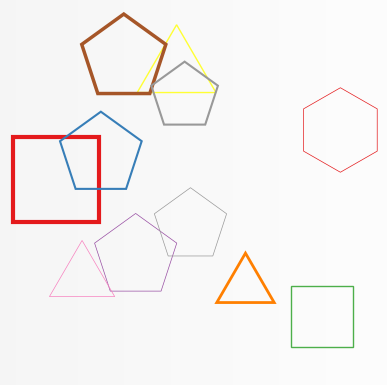[{"shape": "square", "thickness": 3, "radius": 0.55, "center": [0.145, 0.534]}, {"shape": "hexagon", "thickness": 0.5, "radius": 0.55, "center": [0.878, 0.662]}, {"shape": "pentagon", "thickness": 1.5, "radius": 0.55, "center": [0.26, 0.599]}, {"shape": "square", "thickness": 1, "radius": 0.4, "center": [0.831, 0.178]}, {"shape": "pentagon", "thickness": 0.5, "radius": 0.56, "center": [0.35, 0.334]}, {"shape": "triangle", "thickness": 2, "radius": 0.43, "center": [0.633, 0.257]}, {"shape": "triangle", "thickness": 1, "radius": 0.59, "center": [0.456, 0.818]}, {"shape": "pentagon", "thickness": 2.5, "radius": 0.57, "center": [0.319, 0.849]}, {"shape": "triangle", "thickness": 0.5, "radius": 0.49, "center": [0.212, 0.278]}, {"shape": "pentagon", "thickness": 1.5, "radius": 0.45, "center": [0.476, 0.749]}, {"shape": "pentagon", "thickness": 0.5, "radius": 0.49, "center": [0.492, 0.414]}]